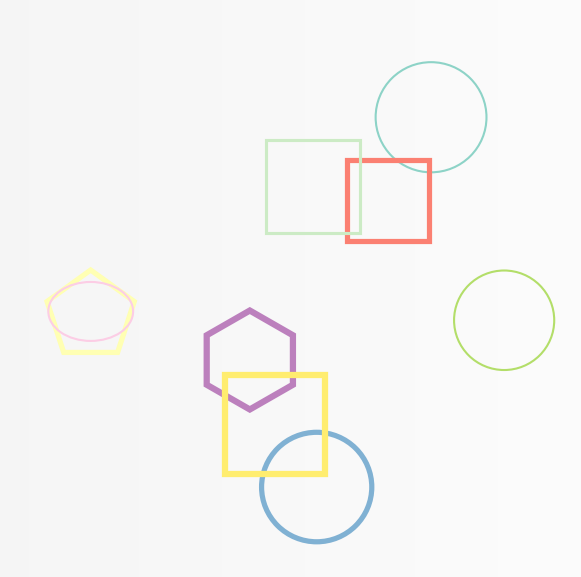[{"shape": "circle", "thickness": 1, "radius": 0.48, "center": [0.742, 0.796]}, {"shape": "pentagon", "thickness": 2.5, "radius": 0.39, "center": [0.156, 0.453]}, {"shape": "square", "thickness": 2.5, "radius": 0.35, "center": [0.668, 0.652]}, {"shape": "circle", "thickness": 2.5, "radius": 0.47, "center": [0.545, 0.156]}, {"shape": "circle", "thickness": 1, "radius": 0.43, "center": [0.867, 0.445]}, {"shape": "oval", "thickness": 1, "radius": 0.36, "center": [0.156, 0.46]}, {"shape": "hexagon", "thickness": 3, "radius": 0.43, "center": [0.43, 0.376]}, {"shape": "square", "thickness": 1.5, "radius": 0.4, "center": [0.538, 0.676]}, {"shape": "square", "thickness": 3, "radius": 0.43, "center": [0.473, 0.264]}]